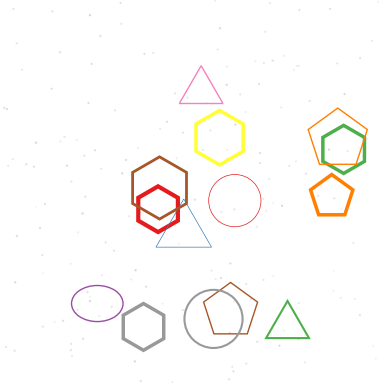[{"shape": "circle", "thickness": 0.5, "radius": 0.34, "center": [0.61, 0.479]}, {"shape": "hexagon", "thickness": 3, "radius": 0.3, "center": [0.411, 0.457]}, {"shape": "triangle", "thickness": 0.5, "radius": 0.42, "center": [0.477, 0.4]}, {"shape": "triangle", "thickness": 1.5, "radius": 0.32, "center": [0.747, 0.154]}, {"shape": "hexagon", "thickness": 2.5, "radius": 0.31, "center": [0.893, 0.612]}, {"shape": "oval", "thickness": 1, "radius": 0.33, "center": [0.253, 0.212]}, {"shape": "pentagon", "thickness": 2.5, "radius": 0.29, "center": [0.862, 0.489]}, {"shape": "pentagon", "thickness": 1, "radius": 0.4, "center": [0.877, 0.639]}, {"shape": "hexagon", "thickness": 2.5, "radius": 0.35, "center": [0.57, 0.643]}, {"shape": "hexagon", "thickness": 2, "radius": 0.4, "center": [0.414, 0.512]}, {"shape": "pentagon", "thickness": 1, "radius": 0.37, "center": [0.599, 0.193]}, {"shape": "triangle", "thickness": 1, "radius": 0.33, "center": [0.522, 0.764]}, {"shape": "circle", "thickness": 1.5, "radius": 0.38, "center": [0.555, 0.172]}, {"shape": "hexagon", "thickness": 2.5, "radius": 0.3, "center": [0.373, 0.151]}]